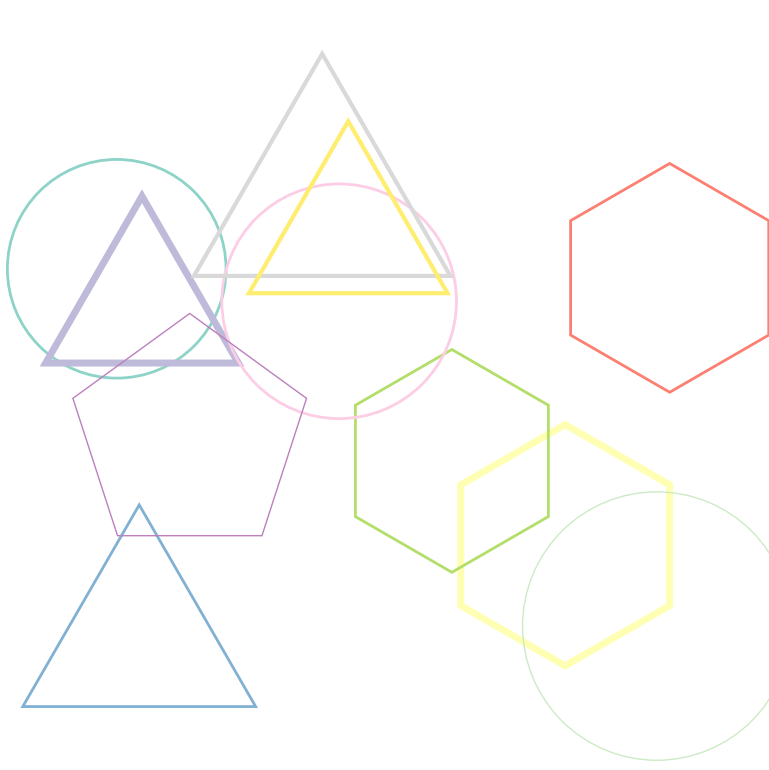[{"shape": "circle", "thickness": 1, "radius": 0.71, "center": [0.152, 0.651]}, {"shape": "hexagon", "thickness": 2.5, "radius": 0.78, "center": [0.734, 0.292]}, {"shape": "triangle", "thickness": 2.5, "radius": 0.72, "center": [0.184, 0.601]}, {"shape": "hexagon", "thickness": 1, "radius": 0.74, "center": [0.87, 0.639]}, {"shape": "triangle", "thickness": 1, "radius": 0.87, "center": [0.181, 0.17]}, {"shape": "hexagon", "thickness": 1, "radius": 0.72, "center": [0.587, 0.401]}, {"shape": "circle", "thickness": 1, "radius": 0.76, "center": [0.44, 0.609]}, {"shape": "triangle", "thickness": 1.5, "radius": 0.96, "center": [0.418, 0.738]}, {"shape": "pentagon", "thickness": 0.5, "radius": 0.8, "center": [0.246, 0.433]}, {"shape": "circle", "thickness": 0.5, "radius": 0.87, "center": [0.853, 0.187]}, {"shape": "triangle", "thickness": 1.5, "radius": 0.74, "center": [0.452, 0.694]}]